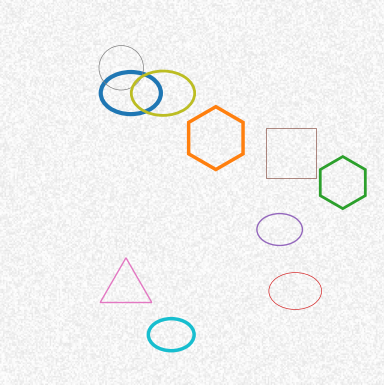[{"shape": "oval", "thickness": 3, "radius": 0.39, "center": [0.34, 0.758]}, {"shape": "hexagon", "thickness": 2.5, "radius": 0.41, "center": [0.561, 0.641]}, {"shape": "hexagon", "thickness": 2, "radius": 0.34, "center": [0.89, 0.526]}, {"shape": "oval", "thickness": 0.5, "radius": 0.34, "center": [0.767, 0.244]}, {"shape": "oval", "thickness": 1, "radius": 0.3, "center": [0.726, 0.404]}, {"shape": "square", "thickness": 0.5, "radius": 0.32, "center": [0.755, 0.602]}, {"shape": "triangle", "thickness": 1, "radius": 0.39, "center": [0.327, 0.253]}, {"shape": "circle", "thickness": 0.5, "radius": 0.29, "center": [0.315, 0.824]}, {"shape": "oval", "thickness": 2, "radius": 0.41, "center": [0.423, 0.758]}, {"shape": "oval", "thickness": 2.5, "radius": 0.3, "center": [0.445, 0.131]}]